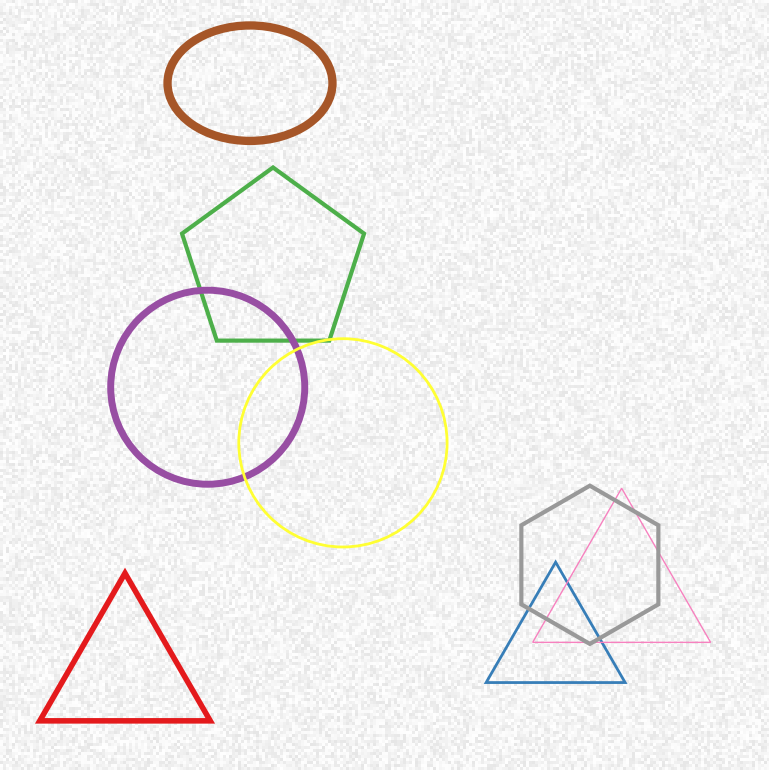[{"shape": "triangle", "thickness": 2, "radius": 0.64, "center": [0.162, 0.128]}, {"shape": "triangle", "thickness": 1, "radius": 0.52, "center": [0.722, 0.166]}, {"shape": "pentagon", "thickness": 1.5, "radius": 0.62, "center": [0.355, 0.658]}, {"shape": "circle", "thickness": 2.5, "radius": 0.63, "center": [0.27, 0.497]}, {"shape": "circle", "thickness": 1, "radius": 0.68, "center": [0.445, 0.425]}, {"shape": "oval", "thickness": 3, "radius": 0.54, "center": [0.325, 0.892]}, {"shape": "triangle", "thickness": 0.5, "radius": 0.67, "center": [0.807, 0.232]}, {"shape": "hexagon", "thickness": 1.5, "radius": 0.51, "center": [0.766, 0.266]}]